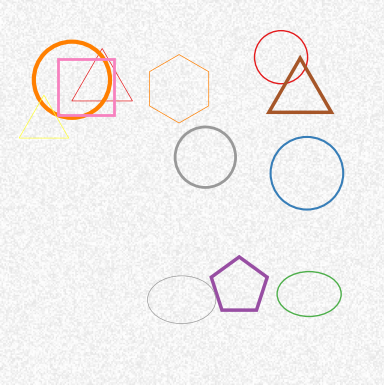[{"shape": "circle", "thickness": 1, "radius": 0.34, "center": [0.73, 0.851]}, {"shape": "triangle", "thickness": 0.5, "radius": 0.45, "center": [0.265, 0.783]}, {"shape": "circle", "thickness": 1.5, "radius": 0.47, "center": [0.797, 0.55]}, {"shape": "oval", "thickness": 1, "radius": 0.42, "center": [0.803, 0.236]}, {"shape": "pentagon", "thickness": 2.5, "radius": 0.38, "center": [0.621, 0.256]}, {"shape": "hexagon", "thickness": 0.5, "radius": 0.44, "center": [0.465, 0.769]}, {"shape": "circle", "thickness": 3, "radius": 0.49, "center": [0.187, 0.793]}, {"shape": "triangle", "thickness": 0.5, "radius": 0.37, "center": [0.114, 0.679]}, {"shape": "triangle", "thickness": 2.5, "radius": 0.47, "center": [0.78, 0.755]}, {"shape": "square", "thickness": 2, "radius": 0.36, "center": [0.224, 0.775]}, {"shape": "oval", "thickness": 0.5, "radius": 0.44, "center": [0.472, 0.221]}, {"shape": "circle", "thickness": 2, "radius": 0.39, "center": [0.533, 0.592]}]